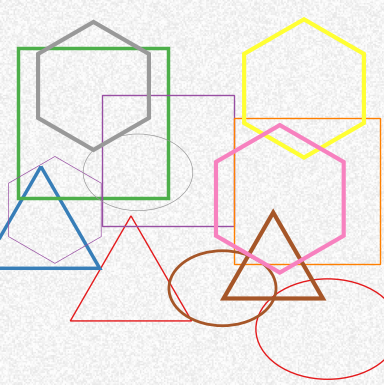[{"shape": "oval", "thickness": 1, "radius": 0.93, "center": [0.851, 0.145]}, {"shape": "triangle", "thickness": 1, "radius": 0.91, "center": [0.34, 0.257]}, {"shape": "triangle", "thickness": 2.5, "radius": 0.88, "center": [0.106, 0.391]}, {"shape": "square", "thickness": 2.5, "radius": 0.98, "center": [0.242, 0.681]}, {"shape": "hexagon", "thickness": 0.5, "radius": 0.69, "center": [0.143, 0.455]}, {"shape": "square", "thickness": 1, "radius": 0.86, "center": [0.436, 0.583]}, {"shape": "square", "thickness": 1, "radius": 0.95, "center": [0.796, 0.504]}, {"shape": "hexagon", "thickness": 3, "radius": 0.9, "center": [0.79, 0.77]}, {"shape": "oval", "thickness": 2, "radius": 0.7, "center": [0.578, 0.251]}, {"shape": "triangle", "thickness": 3, "radius": 0.74, "center": [0.71, 0.299]}, {"shape": "hexagon", "thickness": 3, "radius": 0.96, "center": [0.727, 0.484]}, {"shape": "oval", "thickness": 0.5, "radius": 0.71, "center": [0.358, 0.552]}, {"shape": "hexagon", "thickness": 3, "radius": 0.83, "center": [0.243, 0.777]}]